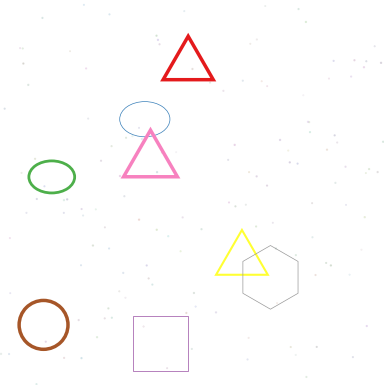[{"shape": "triangle", "thickness": 2.5, "radius": 0.38, "center": [0.489, 0.831]}, {"shape": "oval", "thickness": 0.5, "radius": 0.33, "center": [0.376, 0.69]}, {"shape": "oval", "thickness": 2, "radius": 0.3, "center": [0.134, 0.54]}, {"shape": "square", "thickness": 0.5, "radius": 0.36, "center": [0.416, 0.109]}, {"shape": "triangle", "thickness": 1.5, "radius": 0.39, "center": [0.628, 0.325]}, {"shape": "circle", "thickness": 2.5, "radius": 0.32, "center": [0.113, 0.156]}, {"shape": "triangle", "thickness": 2.5, "radius": 0.4, "center": [0.391, 0.581]}, {"shape": "hexagon", "thickness": 0.5, "radius": 0.41, "center": [0.702, 0.28]}]